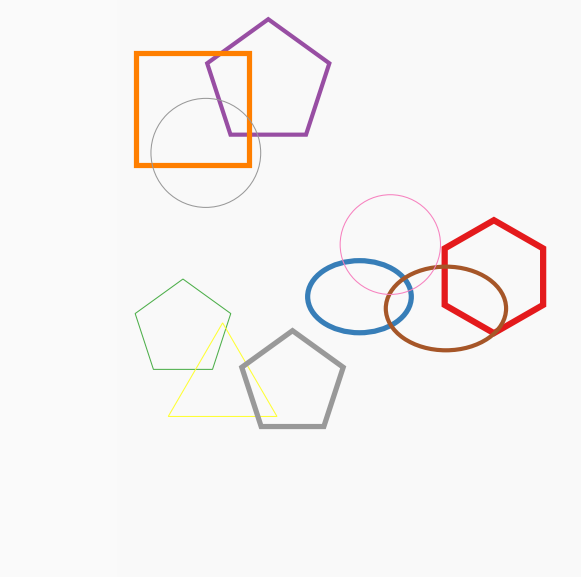[{"shape": "hexagon", "thickness": 3, "radius": 0.49, "center": [0.85, 0.52]}, {"shape": "oval", "thickness": 2.5, "radius": 0.45, "center": [0.618, 0.485]}, {"shape": "pentagon", "thickness": 0.5, "radius": 0.43, "center": [0.315, 0.429]}, {"shape": "pentagon", "thickness": 2, "radius": 0.55, "center": [0.462, 0.855]}, {"shape": "square", "thickness": 2.5, "radius": 0.49, "center": [0.331, 0.81]}, {"shape": "triangle", "thickness": 0.5, "radius": 0.54, "center": [0.383, 0.332]}, {"shape": "oval", "thickness": 2, "radius": 0.52, "center": [0.767, 0.465]}, {"shape": "circle", "thickness": 0.5, "radius": 0.43, "center": [0.672, 0.576]}, {"shape": "pentagon", "thickness": 2.5, "radius": 0.46, "center": [0.503, 0.335]}, {"shape": "circle", "thickness": 0.5, "radius": 0.47, "center": [0.354, 0.734]}]